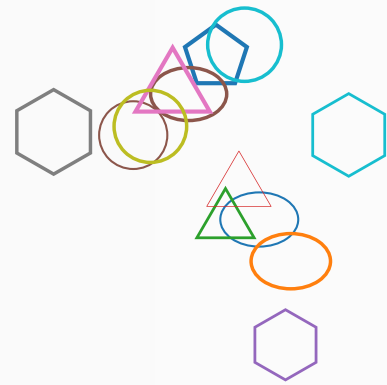[{"shape": "oval", "thickness": 1.5, "radius": 0.5, "center": [0.669, 0.43]}, {"shape": "pentagon", "thickness": 3, "radius": 0.42, "center": [0.557, 0.852]}, {"shape": "oval", "thickness": 2.5, "radius": 0.51, "center": [0.75, 0.322]}, {"shape": "triangle", "thickness": 2, "radius": 0.43, "center": [0.582, 0.425]}, {"shape": "triangle", "thickness": 0.5, "radius": 0.48, "center": [0.617, 0.512]}, {"shape": "hexagon", "thickness": 2, "radius": 0.46, "center": [0.737, 0.104]}, {"shape": "circle", "thickness": 1.5, "radius": 0.44, "center": [0.344, 0.649]}, {"shape": "oval", "thickness": 2.5, "radius": 0.49, "center": [0.487, 0.756]}, {"shape": "triangle", "thickness": 3, "radius": 0.55, "center": [0.446, 0.766]}, {"shape": "hexagon", "thickness": 2.5, "radius": 0.55, "center": [0.138, 0.657]}, {"shape": "circle", "thickness": 2.5, "radius": 0.47, "center": [0.388, 0.672]}, {"shape": "circle", "thickness": 2.5, "radius": 0.48, "center": [0.631, 0.884]}, {"shape": "hexagon", "thickness": 2, "radius": 0.54, "center": [0.9, 0.649]}]